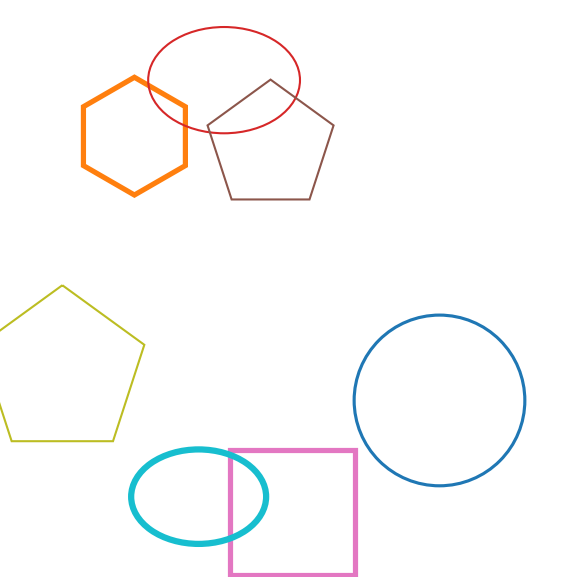[{"shape": "circle", "thickness": 1.5, "radius": 0.74, "center": [0.761, 0.306]}, {"shape": "hexagon", "thickness": 2.5, "radius": 0.51, "center": [0.233, 0.763]}, {"shape": "oval", "thickness": 1, "radius": 0.66, "center": [0.388, 0.86]}, {"shape": "pentagon", "thickness": 1, "radius": 0.57, "center": [0.468, 0.747]}, {"shape": "square", "thickness": 2.5, "radius": 0.54, "center": [0.506, 0.111]}, {"shape": "pentagon", "thickness": 1, "radius": 0.75, "center": [0.108, 0.356]}, {"shape": "oval", "thickness": 3, "radius": 0.58, "center": [0.344, 0.139]}]